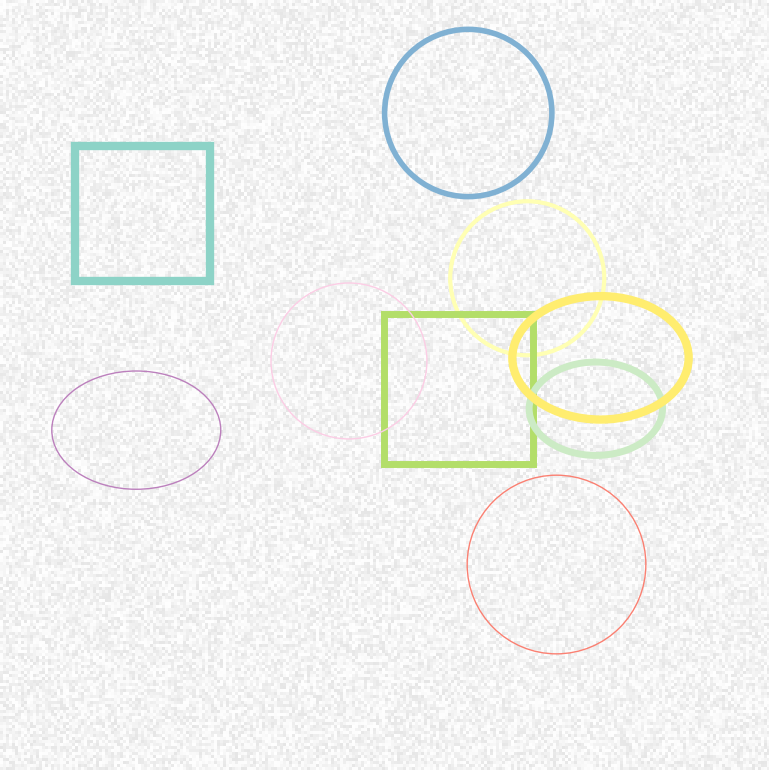[{"shape": "square", "thickness": 3, "radius": 0.44, "center": [0.186, 0.723]}, {"shape": "circle", "thickness": 1.5, "radius": 0.5, "center": [0.685, 0.639]}, {"shape": "circle", "thickness": 0.5, "radius": 0.58, "center": [0.723, 0.267]}, {"shape": "circle", "thickness": 2, "radius": 0.54, "center": [0.608, 0.853]}, {"shape": "square", "thickness": 2.5, "radius": 0.49, "center": [0.595, 0.495]}, {"shape": "circle", "thickness": 0.5, "radius": 0.51, "center": [0.453, 0.531]}, {"shape": "oval", "thickness": 0.5, "radius": 0.55, "center": [0.177, 0.441]}, {"shape": "oval", "thickness": 2.5, "radius": 0.43, "center": [0.774, 0.469]}, {"shape": "oval", "thickness": 3, "radius": 0.57, "center": [0.78, 0.535]}]